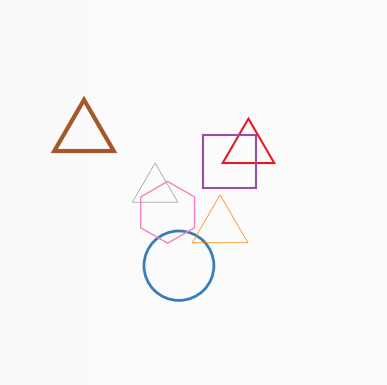[{"shape": "triangle", "thickness": 1.5, "radius": 0.38, "center": [0.641, 0.615]}, {"shape": "circle", "thickness": 2, "radius": 0.45, "center": [0.462, 0.31]}, {"shape": "square", "thickness": 1.5, "radius": 0.34, "center": [0.593, 0.58]}, {"shape": "triangle", "thickness": 0.5, "radius": 0.41, "center": [0.568, 0.411]}, {"shape": "triangle", "thickness": 3, "radius": 0.44, "center": [0.217, 0.652]}, {"shape": "hexagon", "thickness": 1, "radius": 0.4, "center": [0.433, 0.448]}, {"shape": "triangle", "thickness": 0.5, "radius": 0.34, "center": [0.4, 0.509]}]